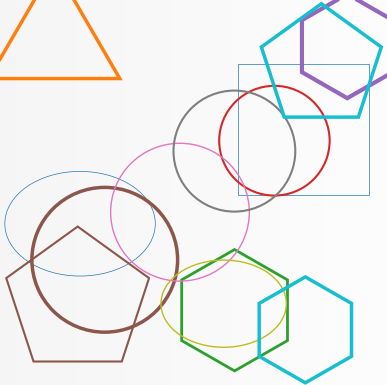[{"shape": "square", "thickness": 0.5, "radius": 0.85, "center": [0.783, 0.663]}, {"shape": "oval", "thickness": 0.5, "radius": 0.97, "center": [0.207, 0.419]}, {"shape": "triangle", "thickness": 2.5, "radius": 0.98, "center": [0.14, 0.894]}, {"shape": "hexagon", "thickness": 2, "radius": 0.79, "center": [0.605, 0.194]}, {"shape": "circle", "thickness": 1.5, "radius": 0.71, "center": [0.708, 0.635]}, {"shape": "hexagon", "thickness": 3, "radius": 0.68, "center": [0.896, 0.88]}, {"shape": "pentagon", "thickness": 1.5, "radius": 0.97, "center": [0.2, 0.218]}, {"shape": "circle", "thickness": 2.5, "radius": 0.94, "center": [0.27, 0.325]}, {"shape": "circle", "thickness": 1, "radius": 0.89, "center": [0.464, 0.449]}, {"shape": "circle", "thickness": 1.5, "radius": 0.79, "center": [0.605, 0.608]}, {"shape": "oval", "thickness": 1, "radius": 0.81, "center": [0.577, 0.211]}, {"shape": "pentagon", "thickness": 2.5, "radius": 0.81, "center": [0.829, 0.827]}, {"shape": "hexagon", "thickness": 2.5, "radius": 0.69, "center": [0.788, 0.143]}]